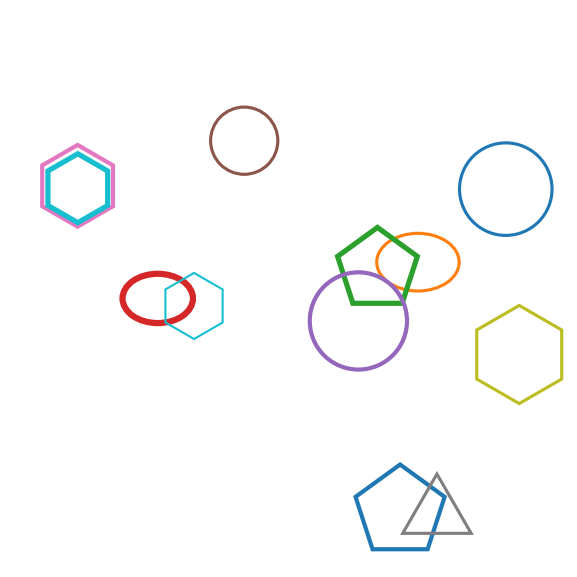[{"shape": "pentagon", "thickness": 2, "radius": 0.41, "center": [0.693, 0.114]}, {"shape": "circle", "thickness": 1.5, "radius": 0.4, "center": [0.876, 0.672]}, {"shape": "oval", "thickness": 1.5, "radius": 0.36, "center": [0.724, 0.545]}, {"shape": "pentagon", "thickness": 2.5, "radius": 0.36, "center": [0.654, 0.533]}, {"shape": "oval", "thickness": 3, "radius": 0.3, "center": [0.273, 0.482]}, {"shape": "circle", "thickness": 2, "radius": 0.42, "center": [0.621, 0.443]}, {"shape": "circle", "thickness": 1.5, "radius": 0.29, "center": [0.423, 0.755]}, {"shape": "hexagon", "thickness": 2, "radius": 0.35, "center": [0.134, 0.677]}, {"shape": "triangle", "thickness": 1.5, "radius": 0.34, "center": [0.757, 0.11]}, {"shape": "hexagon", "thickness": 1.5, "radius": 0.42, "center": [0.899, 0.385]}, {"shape": "hexagon", "thickness": 2.5, "radius": 0.3, "center": [0.135, 0.673]}, {"shape": "hexagon", "thickness": 1, "radius": 0.29, "center": [0.336, 0.469]}]